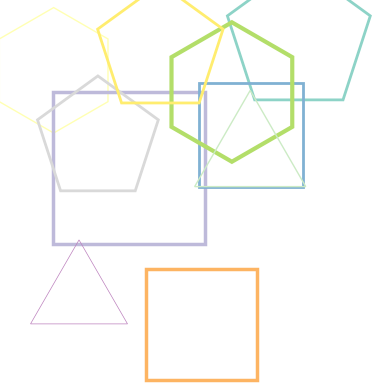[{"shape": "pentagon", "thickness": 2, "radius": 0.98, "center": [0.776, 0.898]}, {"shape": "hexagon", "thickness": 1, "radius": 0.81, "center": [0.139, 0.817]}, {"shape": "square", "thickness": 2.5, "radius": 0.99, "center": [0.335, 0.564]}, {"shape": "square", "thickness": 2, "radius": 0.67, "center": [0.652, 0.65]}, {"shape": "square", "thickness": 2.5, "radius": 0.72, "center": [0.524, 0.156]}, {"shape": "hexagon", "thickness": 3, "radius": 0.91, "center": [0.602, 0.761]}, {"shape": "pentagon", "thickness": 2, "radius": 0.82, "center": [0.254, 0.638]}, {"shape": "triangle", "thickness": 0.5, "radius": 0.73, "center": [0.205, 0.231]}, {"shape": "triangle", "thickness": 1, "radius": 0.83, "center": [0.65, 0.599]}, {"shape": "pentagon", "thickness": 2, "radius": 0.86, "center": [0.416, 0.871]}]